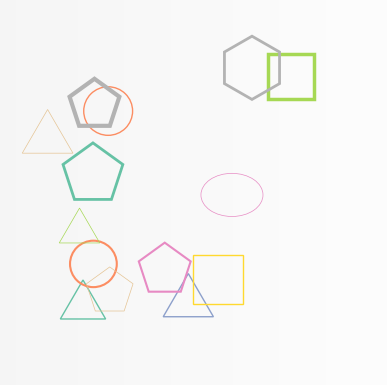[{"shape": "triangle", "thickness": 1, "radius": 0.34, "center": [0.214, 0.205]}, {"shape": "pentagon", "thickness": 2, "radius": 0.41, "center": [0.24, 0.548]}, {"shape": "circle", "thickness": 1, "radius": 0.32, "center": [0.279, 0.712]}, {"shape": "circle", "thickness": 1.5, "radius": 0.3, "center": [0.241, 0.315]}, {"shape": "triangle", "thickness": 1, "radius": 0.37, "center": [0.486, 0.215]}, {"shape": "pentagon", "thickness": 1.5, "radius": 0.35, "center": [0.425, 0.299]}, {"shape": "oval", "thickness": 0.5, "radius": 0.4, "center": [0.599, 0.494]}, {"shape": "triangle", "thickness": 0.5, "radius": 0.3, "center": [0.205, 0.399]}, {"shape": "square", "thickness": 2.5, "radius": 0.29, "center": [0.751, 0.802]}, {"shape": "square", "thickness": 1, "radius": 0.32, "center": [0.563, 0.274]}, {"shape": "triangle", "thickness": 0.5, "radius": 0.38, "center": [0.123, 0.64]}, {"shape": "pentagon", "thickness": 0.5, "radius": 0.32, "center": [0.283, 0.243]}, {"shape": "hexagon", "thickness": 2, "radius": 0.41, "center": [0.65, 0.824]}, {"shape": "pentagon", "thickness": 3, "radius": 0.34, "center": [0.244, 0.728]}]